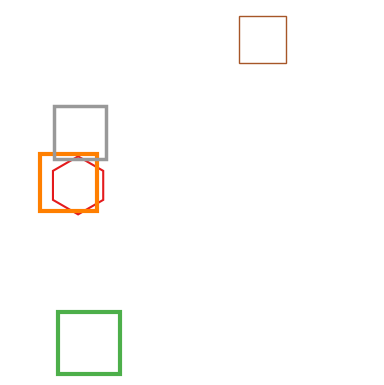[{"shape": "hexagon", "thickness": 1.5, "radius": 0.38, "center": [0.203, 0.519]}, {"shape": "square", "thickness": 3, "radius": 0.4, "center": [0.231, 0.109]}, {"shape": "square", "thickness": 3, "radius": 0.37, "center": [0.178, 0.527]}, {"shape": "square", "thickness": 1, "radius": 0.31, "center": [0.681, 0.898]}, {"shape": "square", "thickness": 2.5, "radius": 0.34, "center": [0.209, 0.656]}]